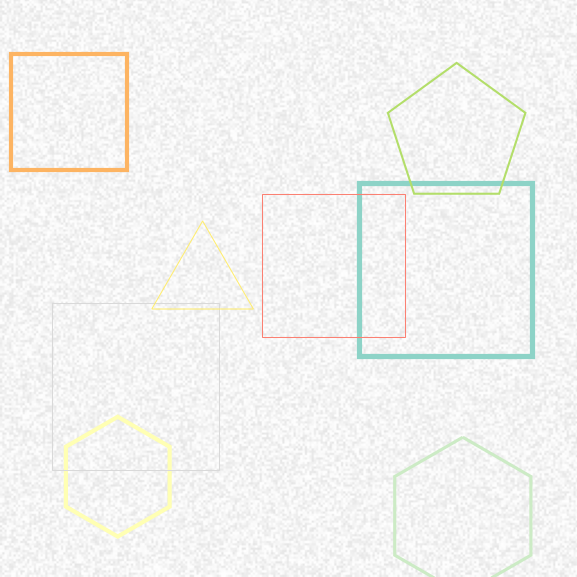[{"shape": "square", "thickness": 2.5, "radius": 0.75, "center": [0.771, 0.532]}, {"shape": "hexagon", "thickness": 2, "radius": 0.52, "center": [0.204, 0.174]}, {"shape": "square", "thickness": 0.5, "radius": 0.62, "center": [0.577, 0.539]}, {"shape": "square", "thickness": 2, "radius": 0.5, "center": [0.119, 0.806]}, {"shape": "pentagon", "thickness": 1, "radius": 0.63, "center": [0.791, 0.765]}, {"shape": "square", "thickness": 0.5, "radius": 0.72, "center": [0.234, 0.329]}, {"shape": "hexagon", "thickness": 1.5, "radius": 0.68, "center": [0.801, 0.106]}, {"shape": "triangle", "thickness": 0.5, "radius": 0.51, "center": [0.351, 0.515]}]